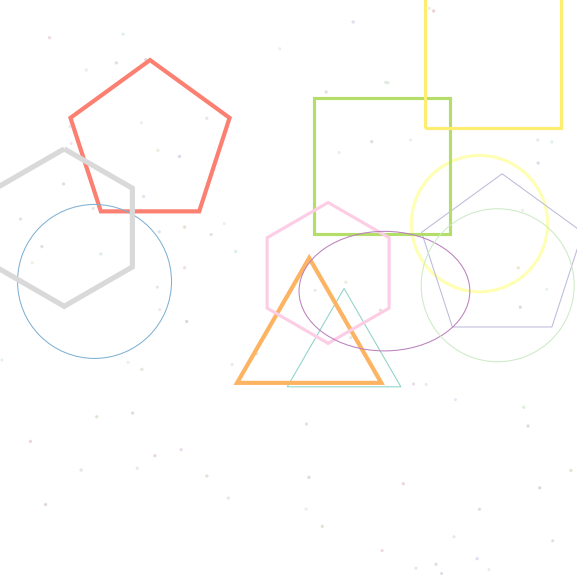[{"shape": "triangle", "thickness": 0.5, "radius": 0.57, "center": [0.596, 0.386]}, {"shape": "circle", "thickness": 1.5, "radius": 0.59, "center": [0.83, 0.612]}, {"shape": "pentagon", "thickness": 0.5, "radius": 0.73, "center": [0.869, 0.552]}, {"shape": "pentagon", "thickness": 2, "radius": 0.72, "center": [0.26, 0.75]}, {"shape": "circle", "thickness": 0.5, "radius": 0.67, "center": [0.164, 0.512]}, {"shape": "triangle", "thickness": 2, "radius": 0.72, "center": [0.535, 0.408]}, {"shape": "square", "thickness": 1.5, "radius": 0.59, "center": [0.661, 0.712]}, {"shape": "hexagon", "thickness": 1.5, "radius": 0.61, "center": [0.568, 0.527]}, {"shape": "hexagon", "thickness": 2.5, "radius": 0.68, "center": [0.111, 0.605]}, {"shape": "oval", "thickness": 0.5, "radius": 0.74, "center": [0.666, 0.495]}, {"shape": "circle", "thickness": 0.5, "radius": 0.66, "center": [0.862, 0.505]}, {"shape": "square", "thickness": 1.5, "radius": 0.59, "center": [0.854, 0.897]}]